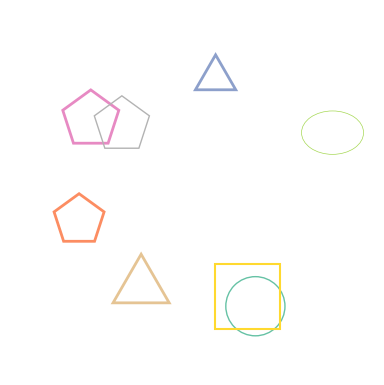[{"shape": "circle", "thickness": 1, "radius": 0.38, "center": [0.663, 0.205]}, {"shape": "pentagon", "thickness": 2, "radius": 0.34, "center": [0.205, 0.429]}, {"shape": "triangle", "thickness": 2, "radius": 0.3, "center": [0.56, 0.797]}, {"shape": "pentagon", "thickness": 2, "radius": 0.38, "center": [0.236, 0.69]}, {"shape": "oval", "thickness": 0.5, "radius": 0.4, "center": [0.864, 0.655]}, {"shape": "square", "thickness": 1.5, "radius": 0.42, "center": [0.643, 0.231]}, {"shape": "triangle", "thickness": 2, "radius": 0.42, "center": [0.367, 0.255]}, {"shape": "pentagon", "thickness": 1, "radius": 0.38, "center": [0.317, 0.676]}]